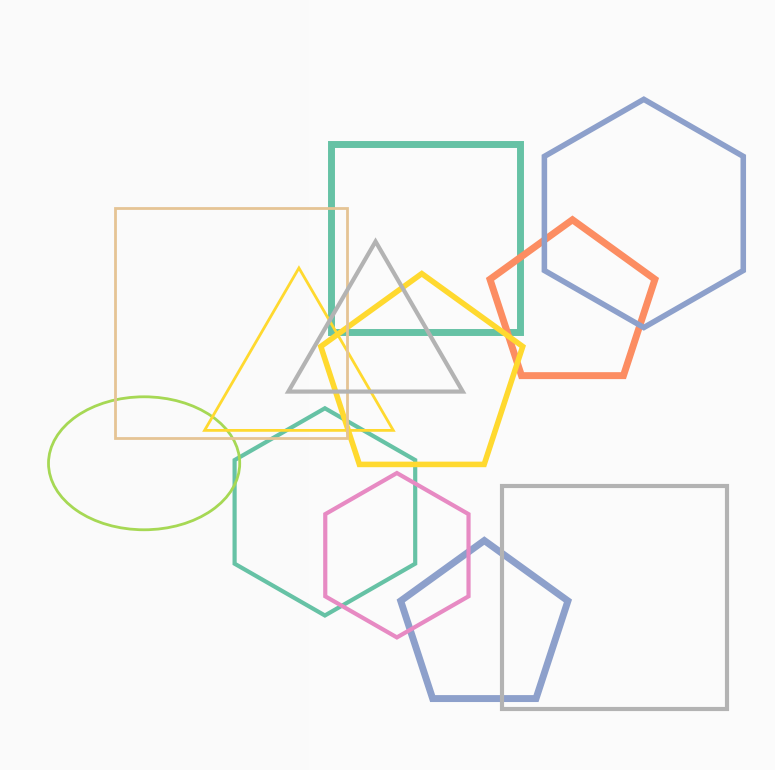[{"shape": "square", "thickness": 2.5, "radius": 0.61, "center": [0.549, 0.691]}, {"shape": "hexagon", "thickness": 1.5, "radius": 0.67, "center": [0.419, 0.335]}, {"shape": "pentagon", "thickness": 2.5, "radius": 0.56, "center": [0.739, 0.603]}, {"shape": "pentagon", "thickness": 2.5, "radius": 0.57, "center": [0.625, 0.185]}, {"shape": "hexagon", "thickness": 2, "radius": 0.74, "center": [0.831, 0.723]}, {"shape": "hexagon", "thickness": 1.5, "radius": 0.53, "center": [0.512, 0.279]}, {"shape": "oval", "thickness": 1, "radius": 0.62, "center": [0.186, 0.398]}, {"shape": "pentagon", "thickness": 2, "radius": 0.68, "center": [0.544, 0.508]}, {"shape": "triangle", "thickness": 1, "radius": 0.7, "center": [0.386, 0.511]}, {"shape": "square", "thickness": 1, "radius": 0.75, "center": [0.298, 0.581]}, {"shape": "triangle", "thickness": 1.5, "radius": 0.65, "center": [0.485, 0.556]}, {"shape": "square", "thickness": 1.5, "radius": 0.73, "center": [0.793, 0.224]}]